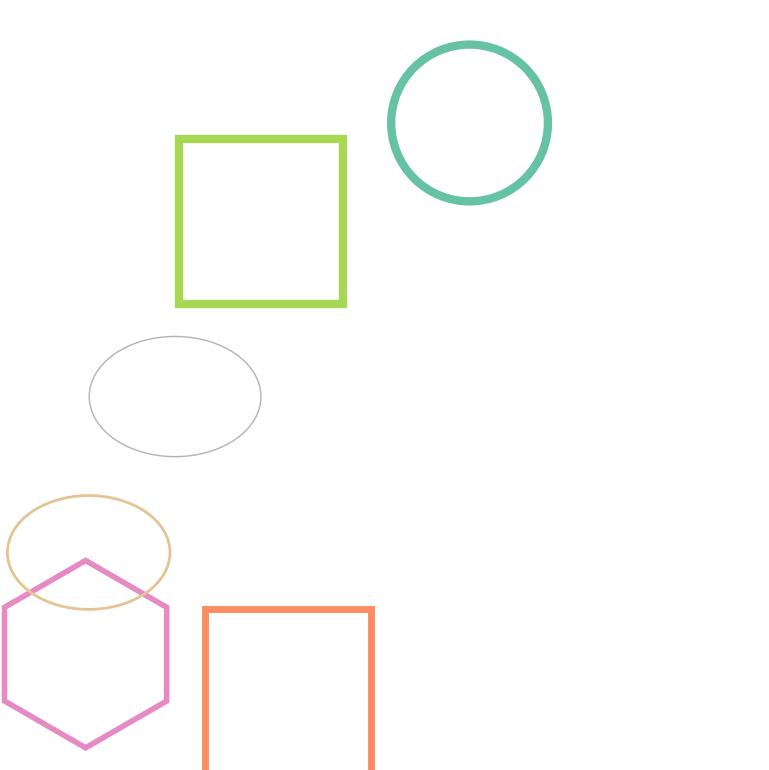[{"shape": "circle", "thickness": 3, "radius": 0.51, "center": [0.61, 0.84]}, {"shape": "square", "thickness": 2.5, "radius": 0.54, "center": [0.374, 0.102]}, {"shape": "hexagon", "thickness": 2, "radius": 0.61, "center": [0.111, 0.15]}, {"shape": "square", "thickness": 3, "radius": 0.54, "center": [0.339, 0.712]}, {"shape": "oval", "thickness": 1, "radius": 0.53, "center": [0.115, 0.282]}, {"shape": "oval", "thickness": 0.5, "radius": 0.56, "center": [0.227, 0.485]}]